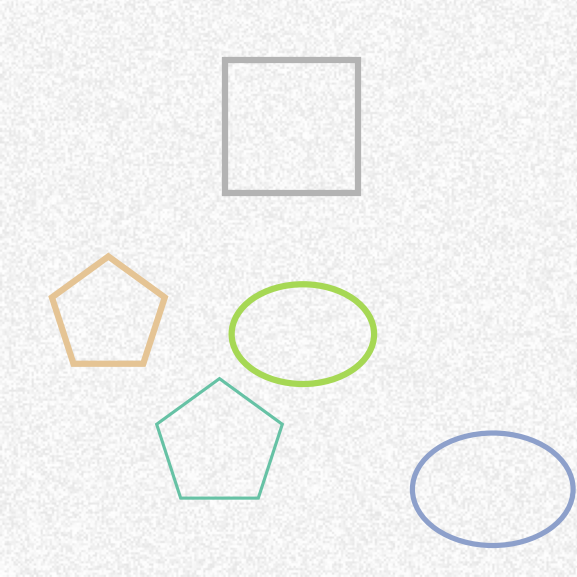[{"shape": "pentagon", "thickness": 1.5, "radius": 0.57, "center": [0.38, 0.229]}, {"shape": "oval", "thickness": 2.5, "radius": 0.7, "center": [0.853, 0.152]}, {"shape": "oval", "thickness": 3, "radius": 0.62, "center": [0.524, 0.421]}, {"shape": "pentagon", "thickness": 3, "radius": 0.51, "center": [0.188, 0.452]}, {"shape": "square", "thickness": 3, "radius": 0.58, "center": [0.505, 0.78]}]